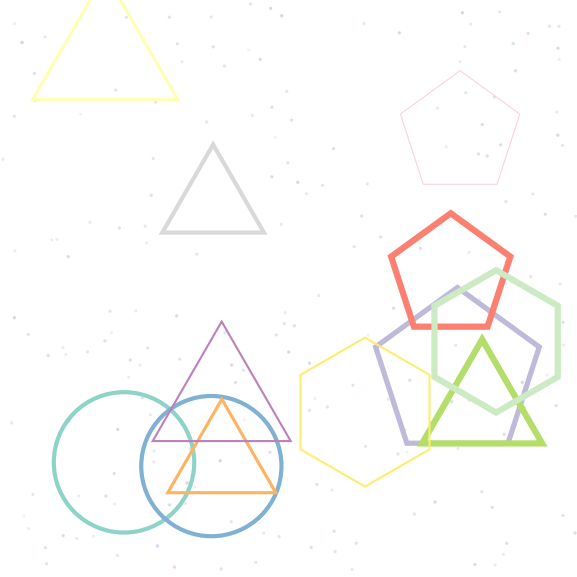[{"shape": "circle", "thickness": 2, "radius": 0.61, "center": [0.215, 0.199]}, {"shape": "triangle", "thickness": 1.5, "radius": 0.73, "center": [0.182, 0.899]}, {"shape": "pentagon", "thickness": 2.5, "radius": 0.75, "center": [0.792, 0.352]}, {"shape": "pentagon", "thickness": 3, "radius": 0.54, "center": [0.78, 0.521]}, {"shape": "circle", "thickness": 2, "radius": 0.61, "center": [0.366, 0.192]}, {"shape": "triangle", "thickness": 1.5, "radius": 0.54, "center": [0.384, 0.2]}, {"shape": "triangle", "thickness": 3, "radius": 0.6, "center": [0.835, 0.291]}, {"shape": "pentagon", "thickness": 0.5, "radius": 0.54, "center": [0.797, 0.768]}, {"shape": "triangle", "thickness": 2, "radius": 0.51, "center": [0.369, 0.647]}, {"shape": "triangle", "thickness": 1, "radius": 0.69, "center": [0.384, 0.304]}, {"shape": "hexagon", "thickness": 3, "radius": 0.62, "center": [0.859, 0.408]}, {"shape": "hexagon", "thickness": 1, "radius": 0.64, "center": [0.632, 0.286]}]